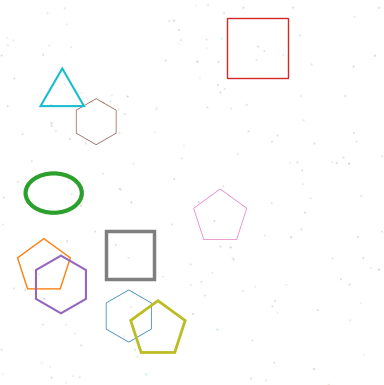[{"shape": "hexagon", "thickness": 0.5, "radius": 0.34, "center": [0.334, 0.179]}, {"shape": "pentagon", "thickness": 1, "radius": 0.36, "center": [0.114, 0.308]}, {"shape": "oval", "thickness": 3, "radius": 0.37, "center": [0.139, 0.498]}, {"shape": "square", "thickness": 1, "radius": 0.39, "center": [0.669, 0.875]}, {"shape": "hexagon", "thickness": 1.5, "radius": 0.37, "center": [0.158, 0.261]}, {"shape": "hexagon", "thickness": 0.5, "radius": 0.3, "center": [0.25, 0.684]}, {"shape": "pentagon", "thickness": 0.5, "radius": 0.36, "center": [0.572, 0.437]}, {"shape": "square", "thickness": 2.5, "radius": 0.31, "center": [0.337, 0.339]}, {"shape": "pentagon", "thickness": 2, "radius": 0.37, "center": [0.41, 0.145]}, {"shape": "triangle", "thickness": 1.5, "radius": 0.33, "center": [0.162, 0.757]}]